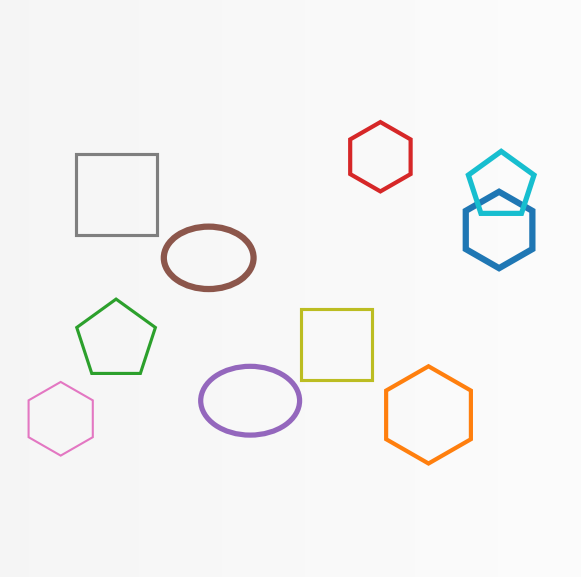[{"shape": "hexagon", "thickness": 3, "radius": 0.33, "center": [0.859, 0.601]}, {"shape": "hexagon", "thickness": 2, "radius": 0.42, "center": [0.737, 0.281]}, {"shape": "pentagon", "thickness": 1.5, "radius": 0.36, "center": [0.2, 0.41]}, {"shape": "hexagon", "thickness": 2, "radius": 0.3, "center": [0.654, 0.728]}, {"shape": "oval", "thickness": 2.5, "radius": 0.43, "center": [0.43, 0.305]}, {"shape": "oval", "thickness": 3, "radius": 0.39, "center": [0.359, 0.553]}, {"shape": "hexagon", "thickness": 1, "radius": 0.32, "center": [0.104, 0.274]}, {"shape": "square", "thickness": 1.5, "radius": 0.35, "center": [0.201, 0.662]}, {"shape": "square", "thickness": 1.5, "radius": 0.31, "center": [0.579, 0.402]}, {"shape": "pentagon", "thickness": 2.5, "radius": 0.3, "center": [0.862, 0.678]}]